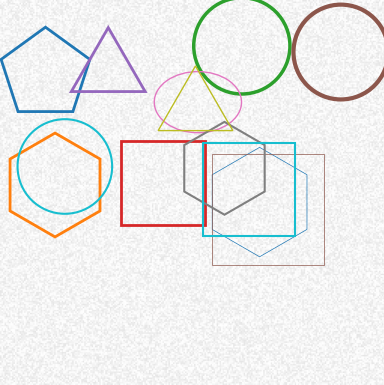[{"shape": "hexagon", "thickness": 0.5, "radius": 0.71, "center": [0.674, 0.475]}, {"shape": "pentagon", "thickness": 2, "radius": 0.61, "center": [0.118, 0.808]}, {"shape": "hexagon", "thickness": 2, "radius": 0.67, "center": [0.143, 0.52]}, {"shape": "circle", "thickness": 2.5, "radius": 0.62, "center": [0.628, 0.881]}, {"shape": "square", "thickness": 2, "radius": 0.55, "center": [0.423, 0.525]}, {"shape": "triangle", "thickness": 2, "radius": 0.55, "center": [0.281, 0.818]}, {"shape": "circle", "thickness": 3, "radius": 0.62, "center": [0.885, 0.865]}, {"shape": "square", "thickness": 0.5, "radius": 0.73, "center": [0.696, 0.456]}, {"shape": "oval", "thickness": 1, "radius": 0.57, "center": [0.514, 0.735]}, {"shape": "hexagon", "thickness": 1.5, "radius": 0.6, "center": [0.583, 0.563]}, {"shape": "triangle", "thickness": 1, "radius": 0.56, "center": [0.508, 0.717]}, {"shape": "square", "thickness": 1.5, "radius": 0.6, "center": [0.647, 0.508]}, {"shape": "circle", "thickness": 1.5, "radius": 0.61, "center": [0.168, 0.568]}]